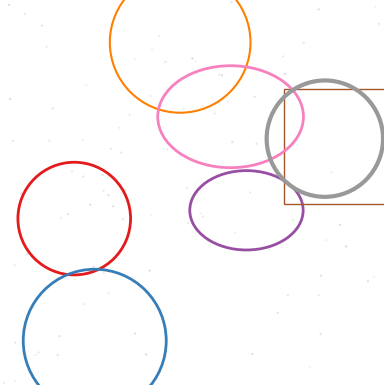[{"shape": "circle", "thickness": 2, "radius": 0.73, "center": [0.193, 0.432]}, {"shape": "circle", "thickness": 2, "radius": 0.93, "center": [0.246, 0.115]}, {"shape": "oval", "thickness": 2, "radius": 0.74, "center": [0.64, 0.454]}, {"shape": "circle", "thickness": 1.5, "radius": 0.91, "center": [0.468, 0.89]}, {"shape": "square", "thickness": 1, "radius": 0.74, "center": [0.887, 0.619]}, {"shape": "oval", "thickness": 2, "radius": 0.95, "center": [0.599, 0.697]}, {"shape": "circle", "thickness": 3, "radius": 0.76, "center": [0.844, 0.64]}]